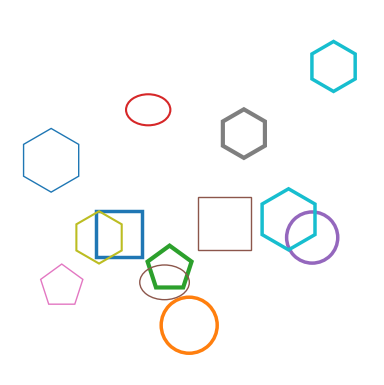[{"shape": "square", "thickness": 2.5, "radius": 0.3, "center": [0.309, 0.392]}, {"shape": "hexagon", "thickness": 1, "radius": 0.41, "center": [0.133, 0.584]}, {"shape": "circle", "thickness": 2.5, "radius": 0.36, "center": [0.491, 0.155]}, {"shape": "pentagon", "thickness": 3, "radius": 0.3, "center": [0.44, 0.302]}, {"shape": "oval", "thickness": 1.5, "radius": 0.29, "center": [0.385, 0.715]}, {"shape": "circle", "thickness": 2.5, "radius": 0.33, "center": [0.811, 0.383]}, {"shape": "square", "thickness": 1, "radius": 0.35, "center": [0.583, 0.42]}, {"shape": "oval", "thickness": 1, "radius": 0.32, "center": [0.427, 0.267]}, {"shape": "pentagon", "thickness": 1, "radius": 0.29, "center": [0.16, 0.257]}, {"shape": "hexagon", "thickness": 3, "radius": 0.32, "center": [0.633, 0.653]}, {"shape": "hexagon", "thickness": 1.5, "radius": 0.34, "center": [0.257, 0.383]}, {"shape": "hexagon", "thickness": 2.5, "radius": 0.32, "center": [0.866, 0.827]}, {"shape": "hexagon", "thickness": 2.5, "radius": 0.4, "center": [0.749, 0.43]}]